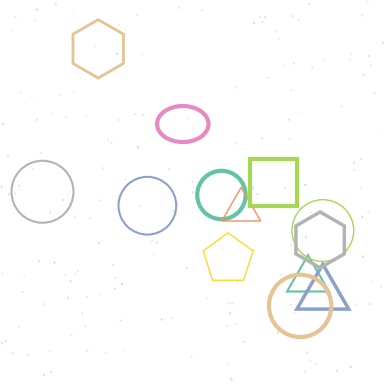[{"shape": "circle", "thickness": 3, "radius": 0.31, "center": [0.575, 0.494]}, {"shape": "triangle", "thickness": 1.5, "radius": 0.31, "center": [0.8, 0.274]}, {"shape": "triangle", "thickness": 1, "radius": 0.29, "center": [0.626, 0.455]}, {"shape": "circle", "thickness": 1.5, "radius": 0.37, "center": [0.383, 0.466]}, {"shape": "triangle", "thickness": 2.5, "radius": 0.39, "center": [0.838, 0.236]}, {"shape": "oval", "thickness": 3, "radius": 0.33, "center": [0.475, 0.678]}, {"shape": "square", "thickness": 3, "radius": 0.31, "center": [0.71, 0.526]}, {"shape": "circle", "thickness": 1, "radius": 0.4, "center": [0.838, 0.401]}, {"shape": "pentagon", "thickness": 1, "radius": 0.34, "center": [0.592, 0.327]}, {"shape": "hexagon", "thickness": 2, "radius": 0.38, "center": [0.255, 0.873]}, {"shape": "circle", "thickness": 3, "radius": 0.41, "center": [0.78, 0.206]}, {"shape": "circle", "thickness": 1.5, "radius": 0.4, "center": [0.11, 0.502]}, {"shape": "hexagon", "thickness": 2.5, "radius": 0.36, "center": [0.831, 0.377]}]